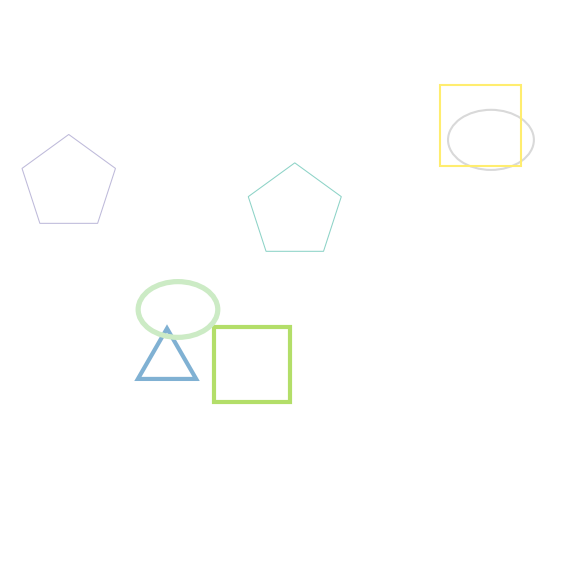[{"shape": "pentagon", "thickness": 0.5, "radius": 0.42, "center": [0.51, 0.632]}, {"shape": "pentagon", "thickness": 0.5, "radius": 0.43, "center": [0.119, 0.681]}, {"shape": "triangle", "thickness": 2, "radius": 0.29, "center": [0.289, 0.372]}, {"shape": "square", "thickness": 2, "radius": 0.33, "center": [0.436, 0.368]}, {"shape": "oval", "thickness": 1, "radius": 0.37, "center": [0.85, 0.757]}, {"shape": "oval", "thickness": 2.5, "radius": 0.34, "center": [0.308, 0.463]}, {"shape": "square", "thickness": 1, "radius": 0.35, "center": [0.831, 0.782]}]